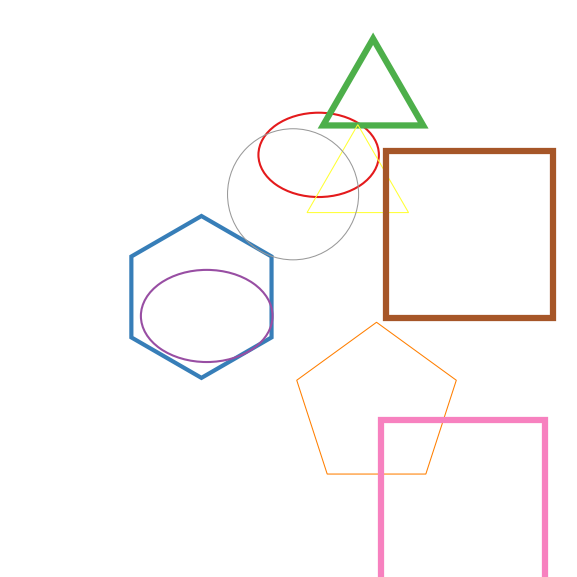[{"shape": "oval", "thickness": 1, "radius": 0.52, "center": [0.552, 0.731]}, {"shape": "hexagon", "thickness": 2, "radius": 0.7, "center": [0.349, 0.485]}, {"shape": "triangle", "thickness": 3, "radius": 0.5, "center": [0.646, 0.832]}, {"shape": "oval", "thickness": 1, "radius": 0.57, "center": [0.358, 0.452]}, {"shape": "pentagon", "thickness": 0.5, "radius": 0.73, "center": [0.652, 0.296]}, {"shape": "triangle", "thickness": 0.5, "radius": 0.51, "center": [0.62, 0.682]}, {"shape": "square", "thickness": 3, "radius": 0.72, "center": [0.813, 0.593]}, {"shape": "square", "thickness": 3, "radius": 0.71, "center": [0.802, 0.129]}, {"shape": "circle", "thickness": 0.5, "radius": 0.57, "center": [0.507, 0.663]}]